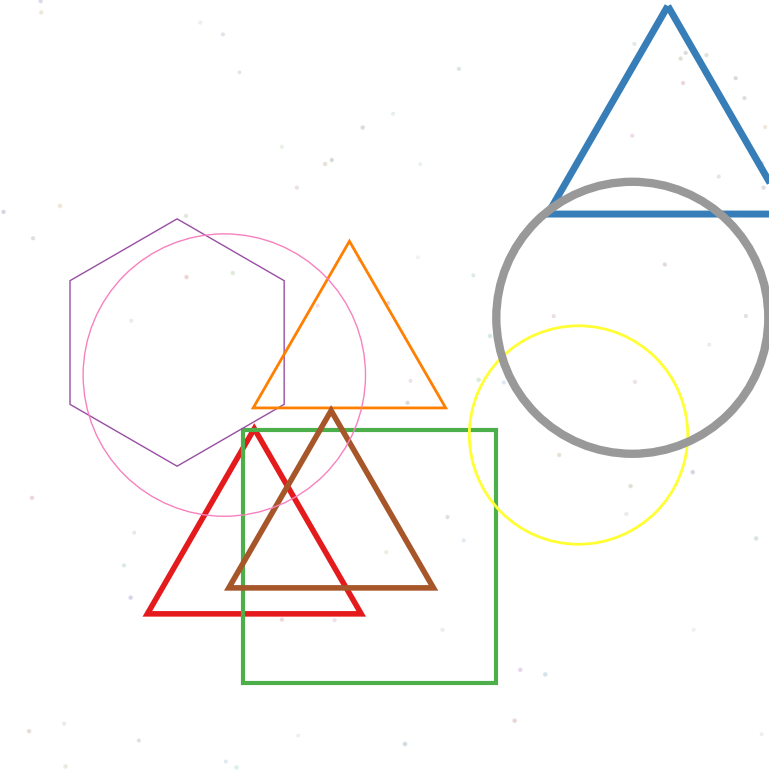[{"shape": "triangle", "thickness": 2, "radius": 0.8, "center": [0.33, 0.283]}, {"shape": "triangle", "thickness": 2.5, "radius": 0.9, "center": [0.867, 0.812]}, {"shape": "square", "thickness": 1.5, "radius": 0.82, "center": [0.48, 0.277]}, {"shape": "hexagon", "thickness": 0.5, "radius": 0.8, "center": [0.23, 0.555]}, {"shape": "triangle", "thickness": 1, "radius": 0.72, "center": [0.454, 0.542]}, {"shape": "circle", "thickness": 1, "radius": 0.71, "center": [0.751, 0.435]}, {"shape": "triangle", "thickness": 2, "radius": 0.77, "center": [0.43, 0.313]}, {"shape": "circle", "thickness": 0.5, "radius": 0.92, "center": [0.291, 0.513]}, {"shape": "circle", "thickness": 3, "radius": 0.88, "center": [0.821, 0.587]}]